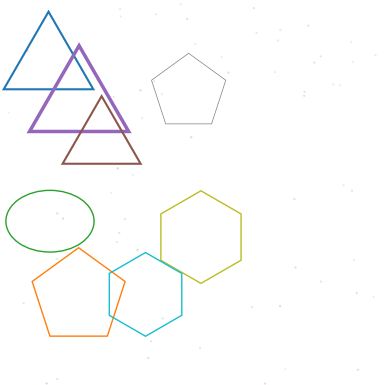[{"shape": "triangle", "thickness": 1.5, "radius": 0.67, "center": [0.126, 0.835]}, {"shape": "pentagon", "thickness": 1, "radius": 0.63, "center": [0.204, 0.23]}, {"shape": "oval", "thickness": 1, "radius": 0.57, "center": [0.13, 0.425]}, {"shape": "triangle", "thickness": 2.5, "radius": 0.74, "center": [0.205, 0.733]}, {"shape": "triangle", "thickness": 1.5, "radius": 0.59, "center": [0.264, 0.633]}, {"shape": "pentagon", "thickness": 0.5, "radius": 0.51, "center": [0.49, 0.76]}, {"shape": "hexagon", "thickness": 1, "radius": 0.6, "center": [0.522, 0.384]}, {"shape": "hexagon", "thickness": 1, "radius": 0.54, "center": [0.378, 0.235]}]